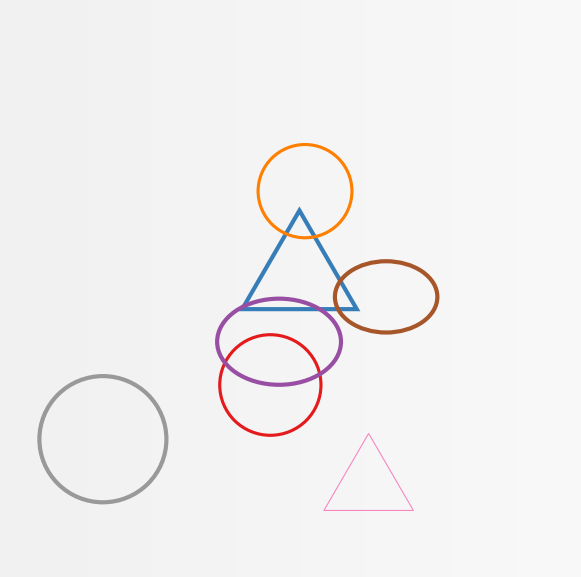[{"shape": "circle", "thickness": 1.5, "radius": 0.44, "center": [0.465, 0.332]}, {"shape": "triangle", "thickness": 2, "radius": 0.57, "center": [0.515, 0.521]}, {"shape": "oval", "thickness": 2, "radius": 0.53, "center": [0.48, 0.407]}, {"shape": "circle", "thickness": 1.5, "radius": 0.4, "center": [0.525, 0.668]}, {"shape": "oval", "thickness": 2, "radius": 0.44, "center": [0.664, 0.485]}, {"shape": "triangle", "thickness": 0.5, "radius": 0.44, "center": [0.634, 0.16]}, {"shape": "circle", "thickness": 2, "radius": 0.55, "center": [0.177, 0.239]}]